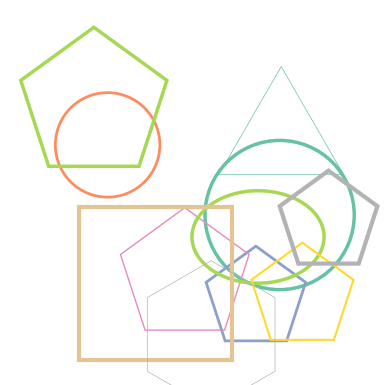[{"shape": "triangle", "thickness": 0.5, "radius": 0.93, "center": [0.73, 0.64]}, {"shape": "circle", "thickness": 2.5, "radius": 0.97, "center": [0.726, 0.442]}, {"shape": "circle", "thickness": 2, "radius": 0.68, "center": [0.279, 0.624]}, {"shape": "pentagon", "thickness": 2, "radius": 0.68, "center": [0.665, 0.225]}, {"shape": "pentagon", "thickness": 1, "radius": 0.88, "center": [0.48, 0.285]}, {"shape": "oval", "thickness": 2.5, "radius": 0.86, "center": [0.67, 0.385]}, {"shape": "pentagon", "thickness": 2.5, "radius": 1.0, "center": [0.244, 0.729]}, {"shape": "pentagon", "thickness": 1.5, "radius": 0.7, "center": [0.785, 0.23]}, {"shape": "square", "thickness": 3, "radius": 0.99, "center": [0.404, 0.264]}, {"shape": "pentagon", "thickness": 3, "radius": 0.67, "center": [0.853, 0.423]}, {"shape": "hexagon", "thickness": 0.5, "radius": 0.96, "center": [0.548, 0.131]}]